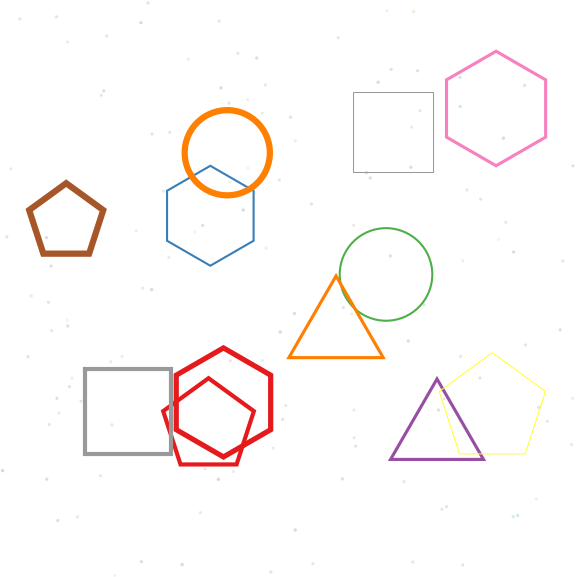[{"shape": "hexagon", "thickness": 2.5, "radius": 0.47, "center": [0.387, 0.302]}, {"shape": "pentagon", "thickness": 2, "radius": 0.41, "center": [0.361, 0.262]}, {"shape": "hexagon", "thickness": 1, "radius": 0.43, "center": [0.364, 0.626]}, {"shape": "circle", "thickness": 1, "radius": 0.4, "center": [0.668, 0.524]}, {"shape": "triangle", "thickness": 1.5, "radius": 0.46, "center": [0.757, 0.25]}, {"shape": "circle", "thickness": 3, "radius": 0.37, "center": [0.394, 0.735]}, {"shape": "triangle", "thickness": 1.5, "radius": 0.47, "center": [0.582, 0.427]}, {"shape": "pentagon", "thickness": 0.5, "radius": 0.48, "center": [0.853, 0.292]}, {"shape": "pentagon", "thickness": 3, "radius": 0.34, "center": [0.115, 0.614]}, {"shape": "hexagon", "thickness": 1.5, "radius": 0.5, "center": [0.859, 0.811]}, {"shape": "square", "thickness": 2, "radius": 0.37, "center": [0.221, 0.287]}, {"shape": "square", "thickness": 0.5, "radius": 0.35, "center": [0.68, 0.771]}]